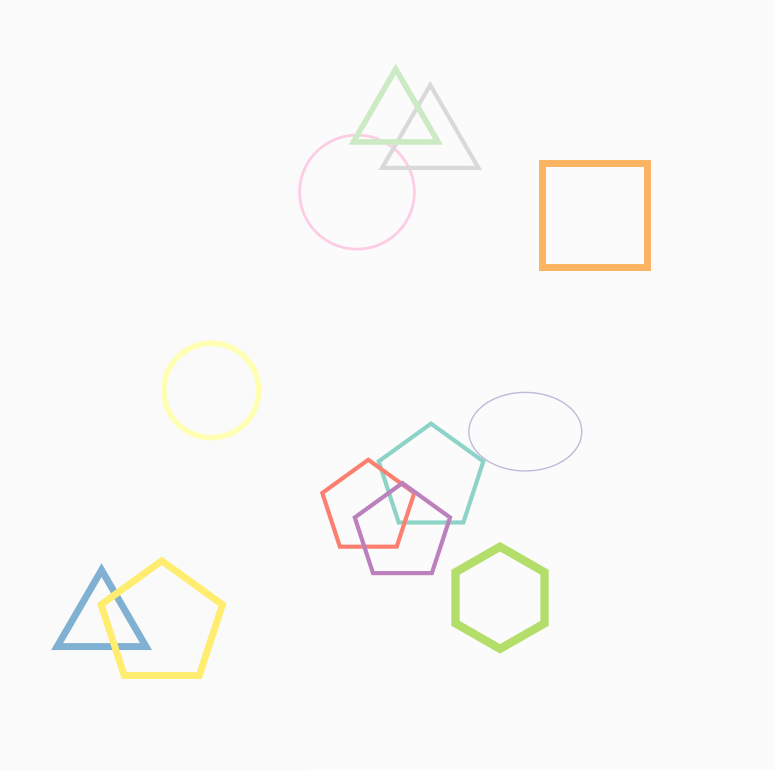[{"shape": "pentagon", "thickness": 1.5, "radius": 0.35, "center": [0.556, 0.379]}, {"shape": "circle", "thickness": 2, "radius": 0.31, "center": [0.273, 0.493]}, {"shape": "oval", "thickness": 0.5, "radius": 0.36, "center": [0.678, 0.439]}, {"shape": "pentagon", "thickness": 1.5, "radius": 0.31, "center": [0.475, 0.341]}, {"shape": "triangle", "thickness": 2.5, "radius": 0.33, "center": [0.131, 0.193]}, {"shape": "square", "thickness": 2.5, "radius": 0.34, "center": [0.767, 0.721]}, {"shape": "hexagon", "thickness": 3, "radius": 0.33, "center": [0.645, 0.224]}, {"shape": "circle", "thickness": 1, "radius": 0.37, "center": [0.461, 0.75]}, {"shape": "triangle", "thickness": 1.5, "radius": 0.36, "center": [0.555, 0.818]}, {"shape": "pentagon", "thickness": 1.5, "radius": 0.32, "center": [0.519, 0.308]}, {"shape": "triangle", "thickness": 2, "radius": 0.32, "center": [0.511, 0.847]}, {"shape": "pentagon", "thickness": 2.5, "radius": 0.41, "center": [0.209, 0.189]}]